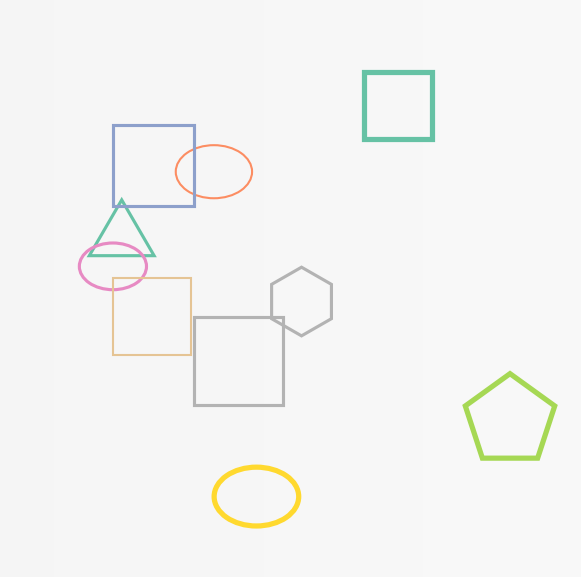[{"shape": "triangle", "thickness": 1.5, "radius": 0.32, "center": [0.209, 0.589]}, {"shape": "square", "thickness": 2.5, "radius": 0.29, "center": [0.685, 0.816]}, {"shape": "oval", "thickness": 1, "radius": 0.33, "center": [0.368, 0.702]}, {"shape": "square", "thickness": 1.5, "radius": 0.35, "center": [0.264, 0.712]}, {"shape": "oval", "thickness": 1.5, "radius": 0.29, "center": [0.194, 0.538]}, {"shape": "pentagon", "thickness": 2.5, "radius": 0.4, "center": [0.877, 0.271]}, {"shape": "oval", "thickness": 2.5, "radius": 0.36, "center": [0.441, 0.139]}, {"shape": "square", "thickness": 1, "radius": 0.33, "center": [0.262, 0.451]}, {"shape": "hexagon", "thickness": 1.5, "radius": 0.3, "center": [0.519, 0.477]}, {"shape": "square", "thickness": 1.5, "radius": 0.38, "center": [0.41, 0.374]}]